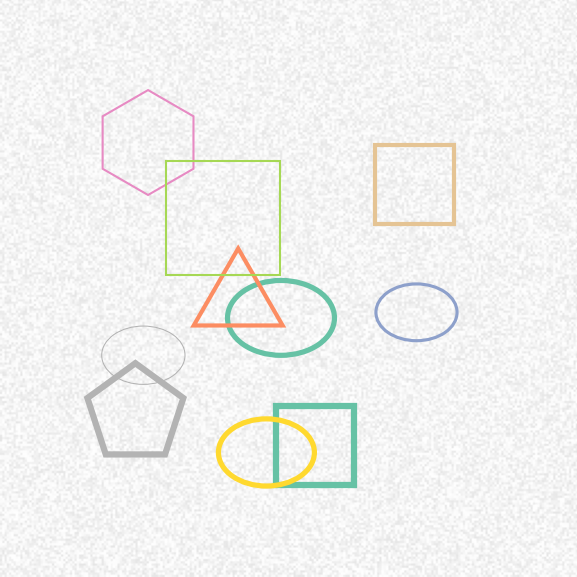[{"shape": "square", "thickness": 3, "radius": 0.34, "center": [0.545, 0.228]}, {"shape": "oval", "thickness": 2.5, "radius": 0.46, "center": [0.487, 0.449]}, {"shape": "triangle", "thickness": 2, "radius": 0.44, "center": [0.412, 0.48]}, {"shape": "oval", "thickness": 1.5, "radius": 0.35, "center": [0.721, 0.458]}, {"shape": "hexagon", "thickness": 1, "radius": 0.45, "center": [0.256, 0.752]}, {"shape": "square", "thickness": 1, "radius": 0.5, "center": [0.386, 0.621]}, {"shape": "oval", "thickness": 2.5, "radius": 0.42, "center": [0.461, 0.216]}, {"shape": "square", "thickness": 2, "radius": 0.34, "center": [0.717, 0.679]}, {"shape": "oval", "thickness": 0.5, "radius": 0.36, "center": [0.248, 0.384]}, {"shape": "pentagon", "thickness": 3, "radius": 0.44, "center": [0.234, 0.283]}]